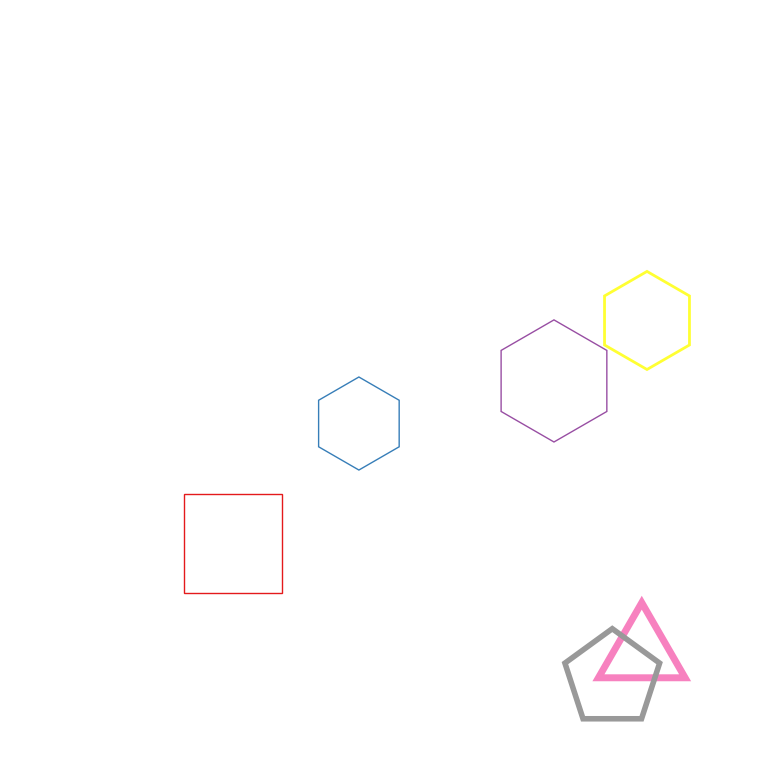[{"shape": "square", "thickness": 0.5, "radius": 0.32, "center": [0.303, 0.294]}, {"shape": "hexagon", "thickness": 0.5, "radius": 0.3, "center": [0.466, 0.45]}, {"shape": "hexagon", "thickness": 0.5, "radius": 0.4, "center": [0.719, 0.505]}, {"shape": "hexagon", "thickness": 1, "radius": 0.32, "center": [0.84, 0.584]}, {"shape": "triangle", "thickness": 2.5, "radius": 0.32, "center": [0.833, 0.152]}, {"shape": "pentagon", "thickness": 2, "radius": 0.32, "center": [0.795, 0.119]}]